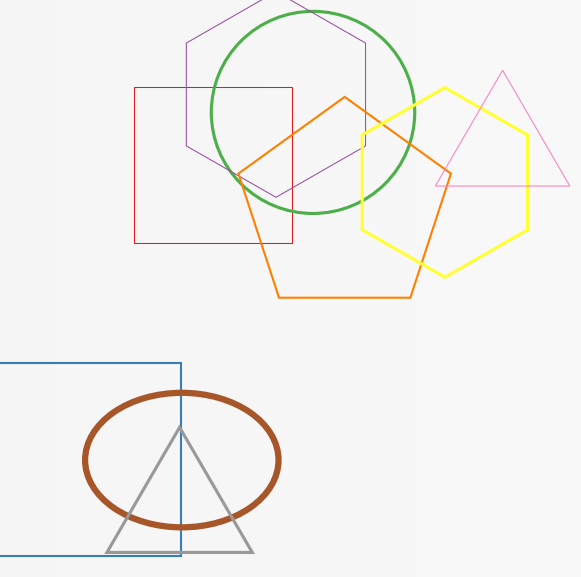[{"shape": "square", "thickness": 0.5, "radius": 0.68, "center": [0.367, 0.714]}, {"shape": "square", "thickness": 1, "radius": 0.84, "center": [0.144, 0.204]}, {"shape": "circle", "thickness": 1.5, "radius": 0.88, "center": [0.539, 0.805]}, {"shape": "hexagon", "thickness": 0.5, "radius": 0.89, "center": [0.475, 0.836]}, {"shape": "pentagon", "thickness": 1, "radius": 0.96, "center": [0.593, 0.639]}, {"shape": "hexagon", "thickness": 1.5, "radius": 0.82, "center": [0.765, 0.683]}, {"shape": "oval", "thickness": 3, "radius": 0.83, "center": [0.313, 0.202]}, {"shape": "triangle", "thickness": 0.5, "radius": 0.67, "center": [0.865, 0.744]}, {"shape": "triangle", "thickness": 1.5, "radius": 0.72, "center": [0.309, 0.115]}]